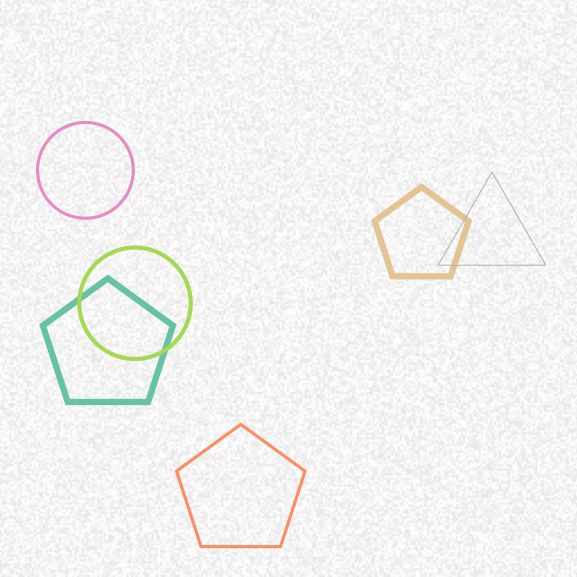[{"shape": "pentagon", "thickness": 3, "radius": 0.59, "center": [0.187, 0.399]}, {"shape": "pentagon", "thickness": 1.5, "radius": 0.59, "center": [0.417, 0.147]}, {"shape": "circle", "thickness": 1.5, "radius": 0.41, "center": [0.148, 0.704]}, {"shape": "circle", "thickness": 2, "radius": 0.48, "center": [0.234, 0.474]}, {"shape": "pentagon", "thickness": 3, "radius": 0.43, "center": [0.73, 0.59]}, {"shape": "triangle", "thickness": 0.5, "radius": 0.54, "center": [0.852, 0.594]}]